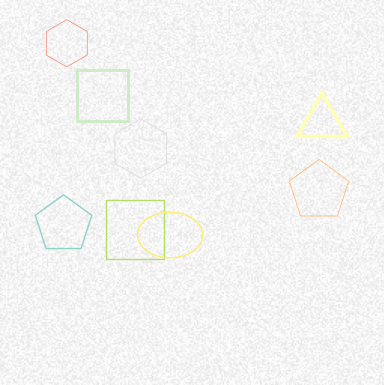[{"shape": "pentagon", "thickness": 1, "radius": 0.39, "center": [0.165, 0.417]}, {"shape": "triangle", "thickness": 2.5, "radius": 0.38, "center": [0.837, 0.683]}, {"shape": "hexagon", "thickness": 0.5, "radius": 0.31, "center": [0.173, 0.888]}, {"shape": "pentagon", "thickness": 0.5, "radius": 0.41, "center": [0.829, 0.505]}, {"shape": "square", "thickness": 1, "radius": 0.38, "center": [0.35, 0.404]}, {"shape": "hexagon", "thickness": 0.5, "radius": 0.39, "center": [0.365, 0.614]}, {"shape": "square", "thickness": 2, "radius": 0.33, "center": [0.266, 0.751]}, {"shape": "oval", "thickness": 1, "radius": 0.42, "center": [0.442, 0.39]}]